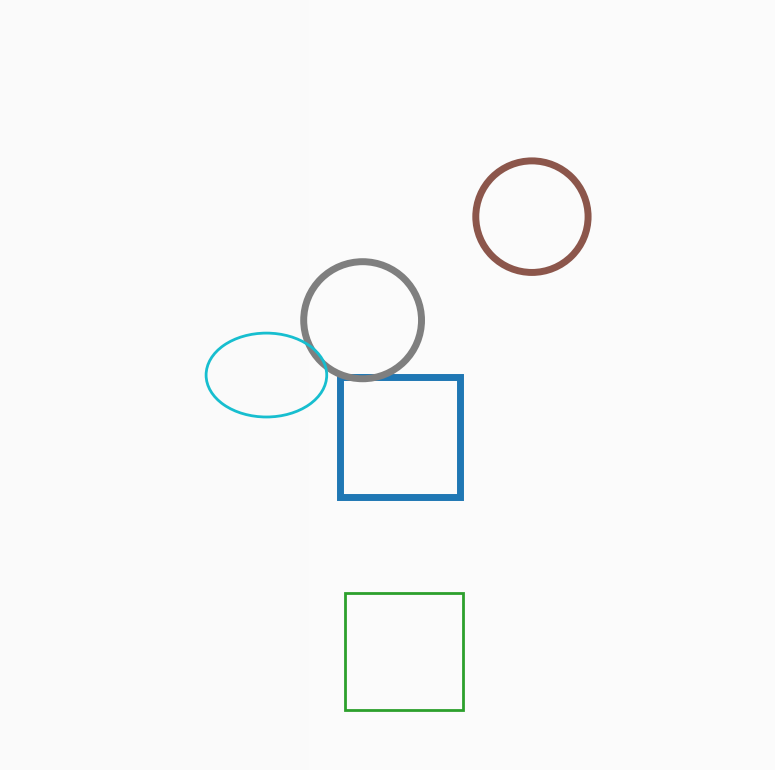[{"shape": "square", "thickness": 2.5, "radius": 0.39, "center": [0.516, 0.433]}, {"shape": "square", "thickness": 1, "radius": 0.38, "center": [0.521, 0.153]}, {"shape": "circle", "thickness": 2.5, "radius": 0.36, "center": [0.686, 0.719]}, {"shape": "circle", "thickness": 2.5, "radius": 0.38, "center": [0.468, 0.584]}, {"shape": "oval", "thickness": 1, "radius": 0.39, "center": [0.344, 0.513]}]